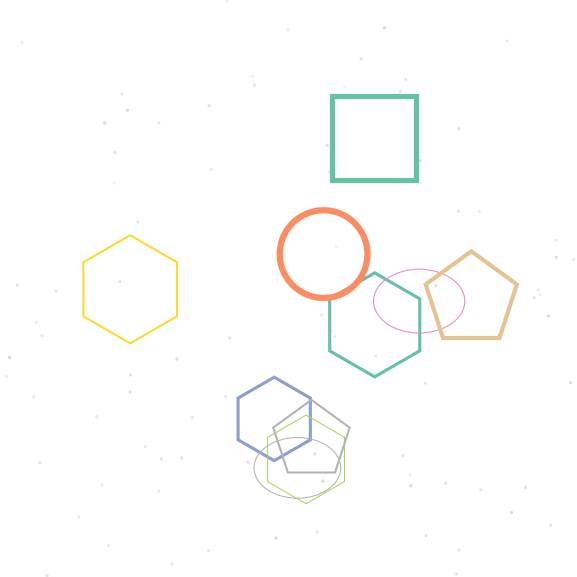[{"shape": "square", "thickness": 2.5, "radius": 0.36, "center": [0.647, 0.76]}, {"shape": "hexagon", "thickness": 1.5, "radius": 0.45, "center": [0.649, 0.437]}, {"shape": "circle", "thickness": 3, "radius": 0.38, "center": [0.56, 0.559]}, {"shape": "hexagon", "thickness": 1.5, "radius": 0.36, "center": [0.475, 0.274]}, {"shape": "oval", "thickness": 0.5, "radius": 0.39, "center": [0.726, 0.478]}, {"shape": "hexagon", "thickness": 0.5, "radius": 0.38, "center": [0.53, 0.204]}, {"shape": "hexagon", "thickness": 1, "radius": 0.47, "center": [0.225, 0.498]}, {"shape": "pentagon", "thickness": 2, "radius": 0.42, "center": [0.816, 0.481]}, {"shape": "oval", "thickness": 0.5, "radius": 0.38, "center": [0.515, 0.189]}, {"shape": "pentagon", "thickness": 1, "radius": 0.35, "center": [0.539, 0.237]}]